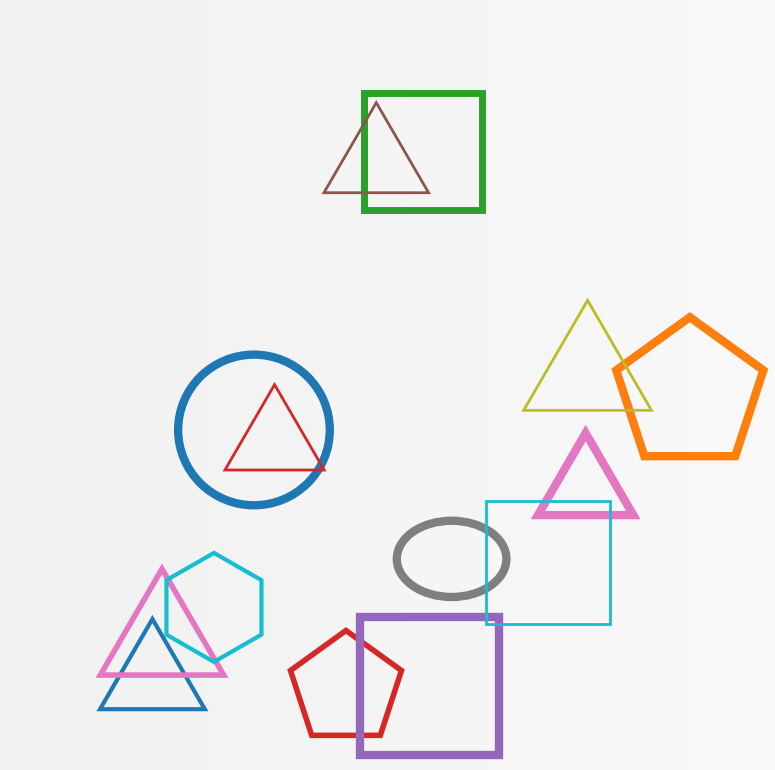[{"shape": "circle", "thickness": 3, "radius": 0.49, "center": [0.328, 0.442]}, {"shape": "triangle", "thickness": 1.5, "radius": 0.39, "center": [0.197, 0.118]}, {"shape": "pentagon", "thickness": 3, "radius": 0.5, "center": [0.89, 0.488]}, {"shape": "square", "thickness": 2.5, "radius": 0.38, "center": [0.546, 0.803]}, {"shape": "triangle", "thickness": 1, "radius": 0.37, "center": [0.354, 0.427]}, {"shape": "pentagon", "thickness": 2, "radius": 0.38, "center": [0.446, 0.106]}, {"shape": "square", "thickness": 3, "radius": 0.45, "center": [0.554, 0.109]}, {"shape": "triangle", "thickness": 1, "radius": 0.39, "center": [0.486, 0.789]}, {"shape": "triangle", "thickness": 2, "radius": 0.46, "center": [0.209, 0.169]}, {"shape": "triangle", "thickness": 3, "radius": 0.36, "center": [0.756, 0.367]}, {"shape": "oval", "thickness": 3, "radius": 0.35, "center": [0.583, 0.274]}, {"shape": "triangle", "thickness": 1, "radius": 0.48, "center": [0.758, 0.515]}, {"shape": "square", "thickness": 1, "radius": 0.4, "center": [0.707, 0.27]}, {"shape": "hexagon", "thickness": 1.5, "radius": 0.35, "center": [0.276, 0.211]}]